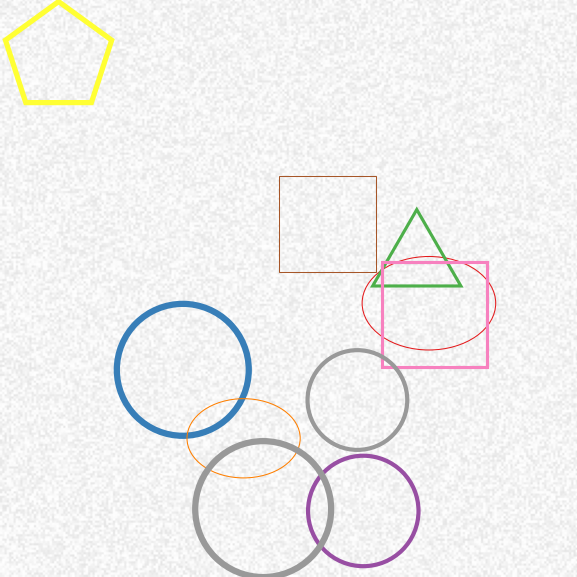[{"shape": "oval", "thickness": 0.5, "radius": 0.58, "center": [0.743, 0.474]}, {"shape": "circle", "thickness": 3, "radius": 0.57, "center": [0.317, 0.359]}, {"shape": "triangle", "thickness": 1.5, "radius": 0.44, "center": [0.722, 0.548]}, {"shape": "circle", "thickness": 2, "radius": 0.48, "center": [0.629, 0.114]}, {"shape": "oval", "thickness": 0.5, "radius": 0.49, "center": [0.422, 0.24]}, {"shape": "pentagon", "thickness": 2.5, "radius": 0.48, "center": [0.101, 0.9]}, {"shape": "square", "thickness": 0.5, "radius": 0.42, "center": [0.568, 0.611]}, {"shape": "square", "thickness": 1.5, "radius": 0.46, "center": [0.753, 0.454]}, {"shape": "circle", "thickness": 2, "radius": 0.43, "center": [0.619, 0.306]}, {"shape": "circle", "thickness": 3, "radius": 0.59, "center": [0.456, 0.118]}]